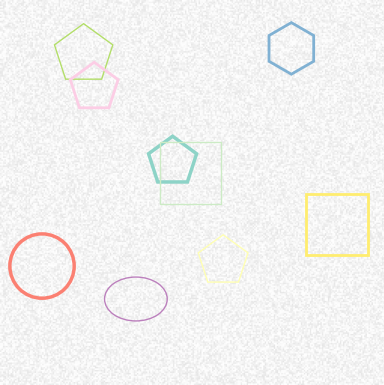[{"shape": "pentagon", "thickness": 2.5, "radius": 0.33, "center": [0.448, 0.58]}, {"shape": "pentagon", "thickness": 1, "radius": 0.34, "center": [0.58, 0.322]}, {"shape": "circle", "thickness": 2.5, "radius": 0.42, "center": [0.109, 0.309]}, {"shape": "hexagon", "thickness": 2, "radius": 0.33, "center": [0.757, 0.874]}, {"shape": "pentagon", "thickness": 1, "radius": 0.4, "center": [0.217, 0.859]}, {"shape": "pentagon", "thickness": 2, "radius": 0.33, "center": [0.245, 0.773]}, {"shape": "oval", "thickness": 1, "radius": 0.41, "center": [0.353, 0.223]}, {"shape": "square", "thickness": 1, "radius": 0.4, "center": [0.494, 0.551]}, {"shape": "square", "thickness": 2, "radius": 0.4, "center": [0.875, 0.416]}]